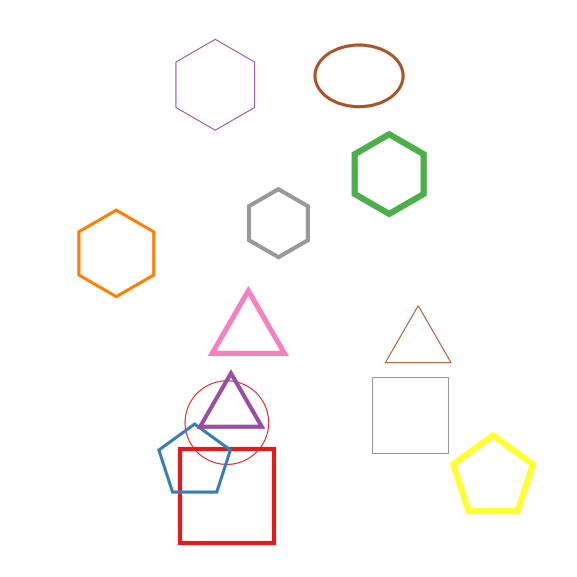[{"shape": "circle", "thickness": 0.5, "radius": 0.36, "center": [0.393, 0.267]}, {"shape": "square", "thickness": 2, "radius": 0.41, "center": [0.393, 0.14]}, {"shape": "pentagon", "thickness": 1.5, "radius": 0.33, "center": [0.337, 0.2]}, {"shape": "hexagon", "thickness": 3, "radius": 0.34, "center": [0.674, 0.698]}, {"shape": "hexagon", "thickness": 0.5, "radius": 0.39, "center": [0.373, 0.852]}, {"shape": "triangle", "thickness": 2, "radius": 0.31, "center": [0.4, 0.291]}, {"shape": "hexagon", "thickness": 1.5, "radius": 0.37, "center": [0.201, 0.56]}, {"shape": "pentagon", "thickness": 3, "radius": 0.36, "center": [0.854, 0.173]}, {"shape": "triangle", "thickness": 0.5, "radius": 0.33, "center": [0.724, 0.404]}, {"shape": "oval", "thickness": 1.5, "radius": 0.38, "center": [0.622, 0.868]}, {"shape": "triangle", "thickness": 2.5, "radius": 0.36, "center": [0.43, 0.423]}, {"shape": "hexagon", "thickness": 2, "radius": 0.29, "center": [0.482, 0.613]}, {"shape": "square", "thickness": 0.5, "radius": 0.33, "center": [0.71, 0.281]}]